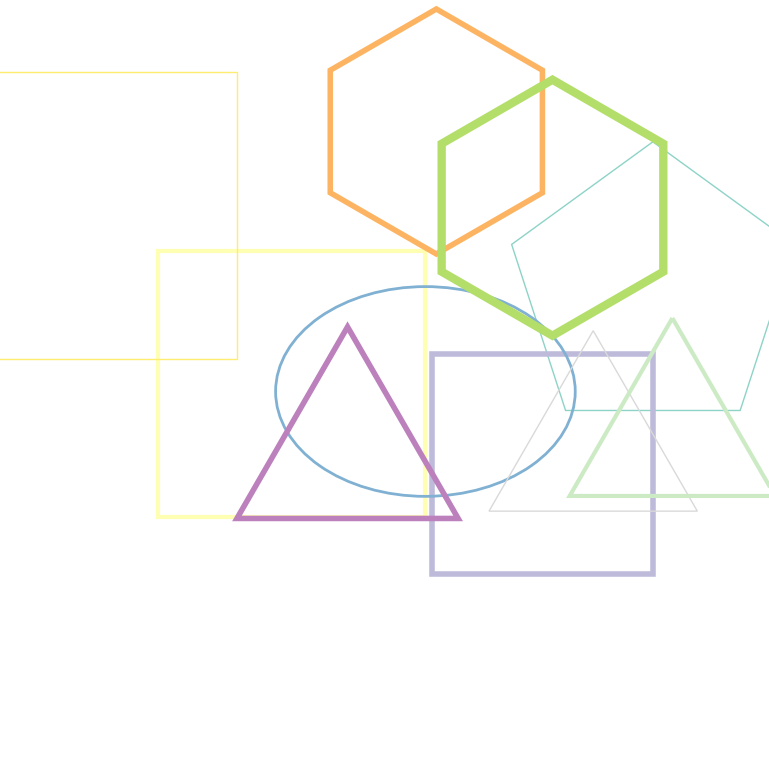[{"shape": "pentagon", "thickness": 0.5, "radius": 0.96, "center": [0.848, 0.623]}, {"shape": "square", "thickness": 1.5, "radius": 0.86, "center": [0.379, 0.501]}, {"shape": "square", "thickness": 2, "radius": 0.72, "center": [0.704, 0.398]}, {"shape": "oval", "thickness": 1, "radius": 0.97, "center": [0.552, 0.492]}, {"shape": "hexagon", "thickness": 2, "radius": 0.8, "center": [0.567, 0.829]}, {"shape": "hexagon", "thickness": 3, "radius": 0.83, "center": [0.718, 0.73]}, {"shape": "triangle", "thickness": 0.5, "radius": 0.78, "center": [0.77, 0.414]}, {"shape": "triangle", "thickness": 2, "radius": 0.83, "center": [0.451, 0.41]}, {"shape": "triangle", "thickness": 1.5, "radius": 0.77, "center": [0.873, 0.433]}, {"shape": "square", "thickness": 0.5, "radius": 0.93, "center": [0.122, 0.72]}]